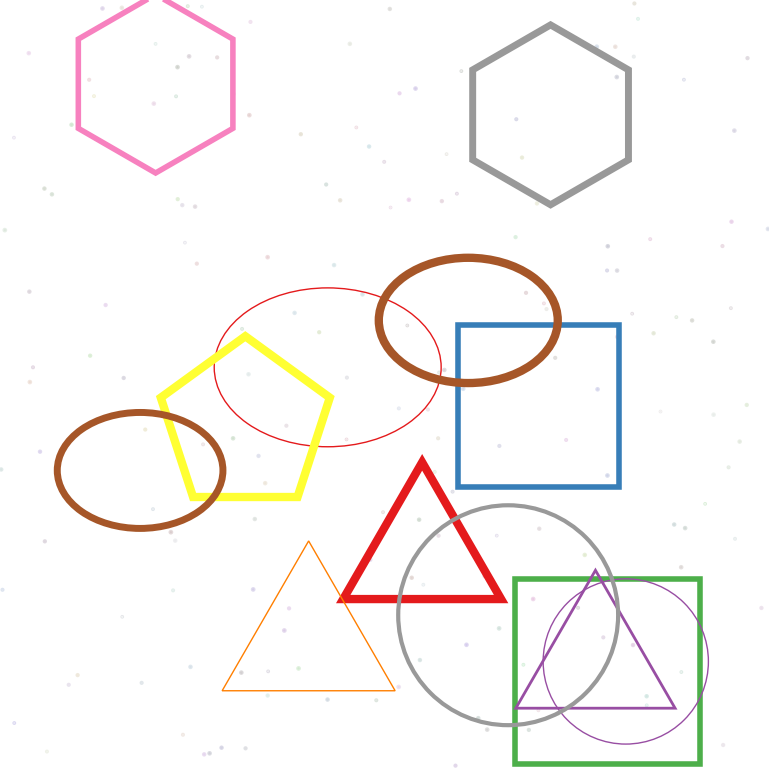[{"shape": "oval", "thickness": 0.5, "radius": 0.74, "center": [0.426, 0.523]}, {"shape": "triangle", "thickness": 3, "radius": 0.59, "center": [0.548, 0.281]}, {"shape": "square", "thickness": 2, "radius": 0.52, "center": [0.699, 0.473]}, {"shape": "square", "thickness": 2, "radius": 0.6, "center": [0.789, 0.128]}, {"shape": "circle", "thickness": 0.5, "radius": 0.54, "center": [0.813, 0.141]}, {"shape": "triangle", "thickness": 1, "radius": 0.6, "center": [0.773, 0.14]}, {"shape": "triangle", "thickness": 0.5, "radius": 0.65, "center": [0.401, 0.168]}, {"shape": "pentagon", "thickness": 3, "radius": 0.58, "center": [0.319, 0.448]}, {"shape": "oval", "thickness": 3, "radius": 0.58, "center": [0.608, 0.584]}, {"shape": "oval", "thickness": 2.5, "radius": 0.54, "center": [0.182, 0.389]}, {"shape": "hexagon", "thickness": 2, "radius": 0.58, "center": [0.202, 0.891]}, {"shape": "circle", "thickness": 1.5, "radius": 0.71, "center": [0.66, 0.201]}, {"shape": "hexagon", "thickness": 2.5, "radius": 0.58, "center": [0.715, 0.851]}]